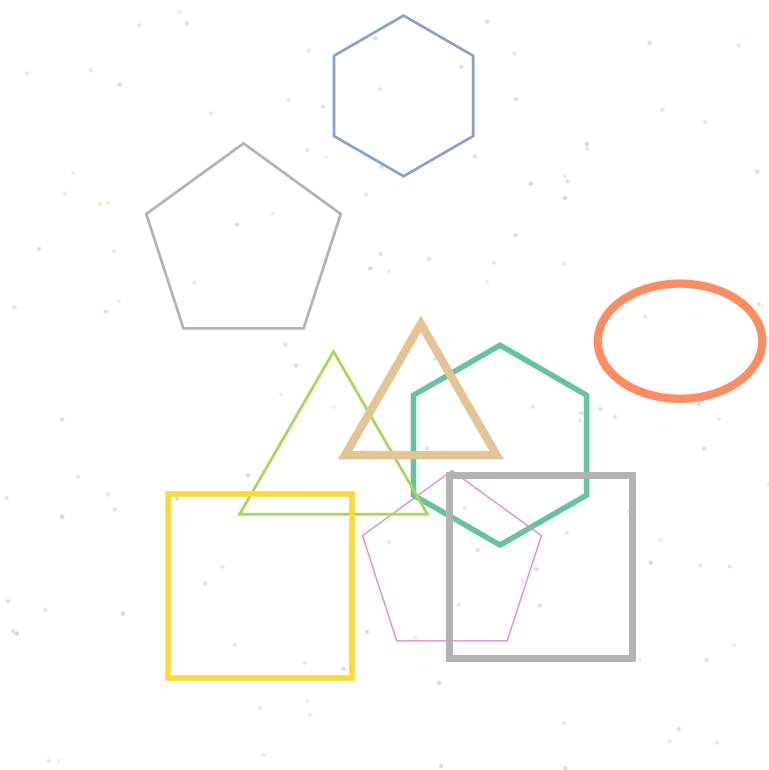[{"shape": "hexagon", "thickness": 2, "radius": 0.65, "center": [0.649, 0.422]}, {"shape": "oval", "thickness": 3, "radius": 0.53, "center": [0.883, 0.557]}, {"shape": "hexagon", "thickness": 1, "radius": 0.52, "center": [0.524, 0.875]}, {"shape": "pentagon", "thickness": 0.5, "radius": 0.61, "center": [0.587, 0.267]}, {"shape": "triangle", "thickness": 1, "radius": 0.7, "center": [0.433, 0.403]}, {"shape": "square", "thickness": 2, "radius": 0.6, "center": [0.338, 0.238]}, {"shape": "triangle", "thickness": 3, "radius": 0.57, "center": [0.547, 0.466]}, {"shape": "square", "thickness": 2.5, "radius": 0.6, "center": [0.702, 0.264]}, {"shape": "pentagon", "thickness": 1, "radius": 0.66, "center": [0.316, 0.681]}]